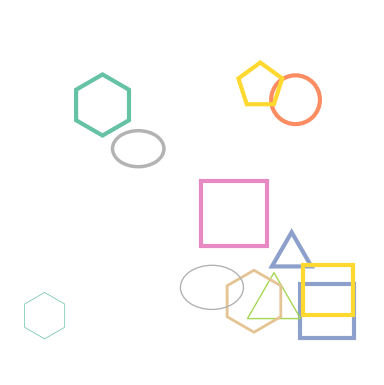[{"shape": "hexagon", "thickness": 3, "radius": 0.4, "center": [0.266, 0.727]}, {"shape": "hexagon", "thickness": 0.5, "radius": 0.3, "center": [0.116, 0.18]}, {"shape": "circle", "thickness": 3, "radius": 0.32, "center": [0.768, 0.741]}, {"shape": "square", "thickness": 3, "radius": 0.35, "center": [0.849, 0.193]}, {"shape": "triangle", "thickness": 3, "radius": 0.3, "center": [0.758, 0.338]}, {"shape": "square", "thickness": 3, "radius": 0.42, "center": [0.608, 0.446]}, {"shape": "triangle", "thickness": 1, "radius": 0.4, "center": [0.712, 0.212]}, {"shape": "pentagon", "thickness": 3, "radius": 0.3, "center": [0.676, 0.778]}, {"shape": "square", "thickness": 3, "radius": 0.32, "center": [0.853, 0.246]}, {"shape": "hexagon", "thickness": 2, "radius": 0.4, "center": [0.66, 0.218]}, {"shape": "oval", "thickness": 2.5, "radius": 0.33, "center": [0.359, 0.614]}, {"shape": "oval", "thickness": 1, "radius": 0.41, "center": [0.551, 0.254]}]